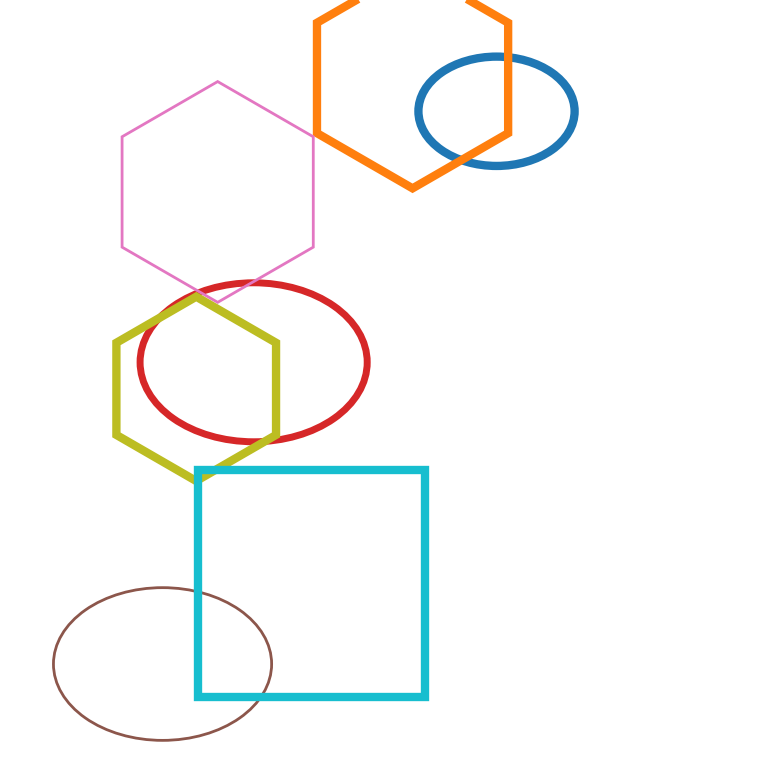[{"shape": "oval", "thickness": 3, "radius": 0.51, "center": [0.645, 0.855]}, {"shape": "hexagon", "thickness": 3, "radius": 0.72, "center": [0.536, 0.899]}, {"shape": "oval", "thickness": 2.5, "radius": 0.74, "center": [0.329, 0.53]}, {"shape": "oval", "thickness": 1, "radius": 0.71, "center": [0.211, 0.138]}, {"shape": "hexagon", "thickness": 1, "radius": 0.72, "center": [0.283, 0.751]}, {"shape": "hexagon", "thickness": 3, "radius": 0.6, "center": [0.255, 0.495]}, {"shape": "square", "thickness": 3, "radius": 0.74, "center": [0.404, 0.242]}]